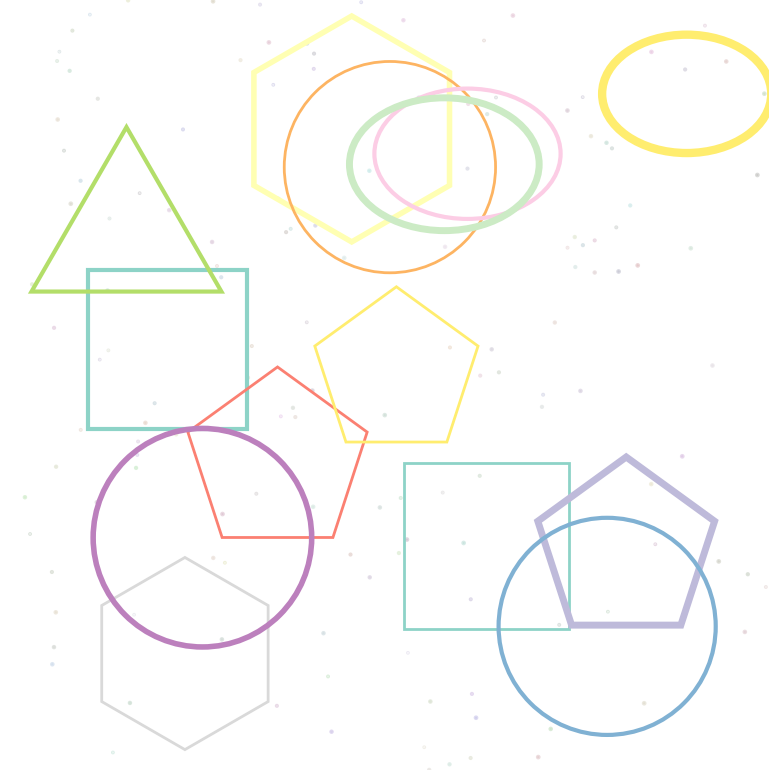[{"shape": "square", "thickness": 1.5, "radius": 0.52, "center": [0.218, 0.546]}, {"shape": "square", "thickness": 1, "radius": 0.54, "center": [0.632, 0.291]}, {"shape": "hexagon", "thickness": 2, "radius": 0.73, "center": [0.457, 0.833]}, {"shape": "pentagon", "thickness": 2.5, "radius": 0.6, "center": [0.813, 0.286]}, {"shape": "pentagon", "thickness": 1, "radius": 0.61, "center": [0.36, 0.401]}, {"shape": "circle", "thickness": 1.5, "radius": 0.7, "center": [0.789, 0.187]}, {"shape": "circle", "thickness": 1, "radius": 0.69, "center": [0.506, 0.783]}, {"shape": "triangle", "thickness": 1.5, "radius": 0.71, "center": [0.164, 0.693]}, {"shape": "oval", "thickness": 1.5, "radius": 0.6, "center": [0.607, 0.8]}, {"shape": "hexagon", "thickness": 1, "radius": 0.62, "center": [0.24, 0.151]}, {"shape": "circle", "thickness": 2, "radius": 0.71, "center": [0.263, 0.302]}, {"shape": "oval", "thickness": 2.5, "radius": 0.62, "center": [0.577, 0.787]}, {"shape": "oval", "thickness": 3, "radius": 0.55, "center": [0.892, 0.878]}, {"shape": "pentagon", "thickness": 1, "radius": 0.56, "center": [0.515, 0.516]}]